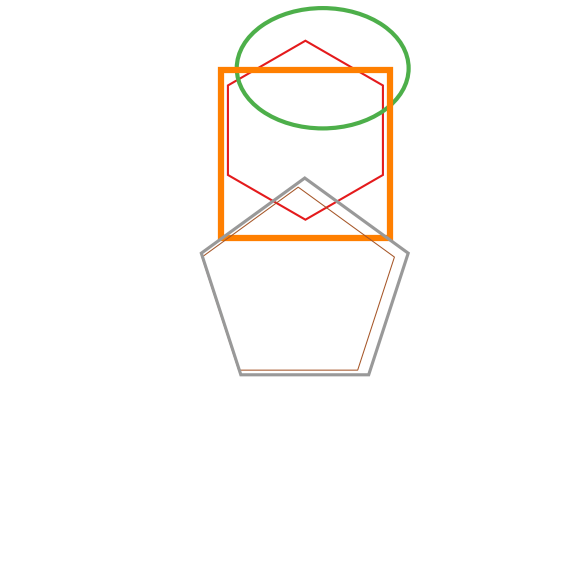[{"shape": "hexagon", "thickness": 1, "radius": 0.77, "center": [0.529, 0.774]}, {"shape": "oval", "thickness": 2, "radius": 0.74, "center": [0.559, 0.881]}, {"shape": "square", "thickness": 3, "radius": 0.73, "center": [0.529, 0.733]}, {"shape": "pentagon", "thickness": 0.5, "radius": 0.88, "center": [0.516, 0.5]}, {"shape": "pentagon", "thickness": 1.5, "radius": 0.94, "center": [0.528, 0.503]}]